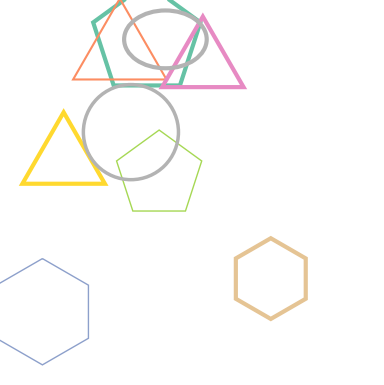[{"shape": "pentagon", "thickness": 3, "radius": 0.73, "center": [0.381, 0.897]}, {"shape": "triangle", "thickness": 1.5, "radius": 0.7, "center": [0.311, 0.864]}, {"shape": "hexagon", "thickness": 1, "radius": 0.69, "center": [0.11, 0.19]}, {"shape": "triangle", "thickness": 3, "radius": 0.61, "center": [0.527, 0.835]}, {"shape": "pentagon", "thickness": 1, "radius": 0.58, "center": [0.413, 0.546]}, {"shape": "triangle", "thickness": 3, "radius": 0.62, "center": [0.165, 0.585]}, {"shape": "hexagon", "thickness": 3, "radius": 0.52, "center": [0.703, 0.276]}, {"shape": "oval", "thickness": 3, "radius": 0.54, "center": [0.43, 0.898]}, {"shape": "circle", "thickness": 2.5, "radius": 0.62, "center": [0.34, 0.657]}]